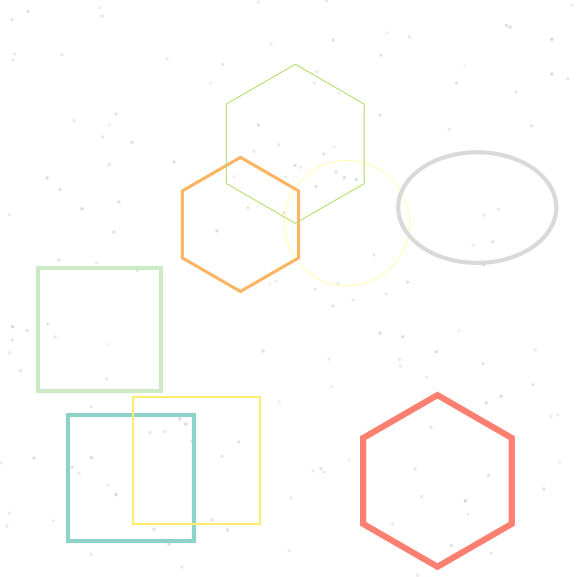[{"shape": "square", "thickness": 2, "radius": 0.55, "center": [0.227, 0.172]}, {"shape": "circle", "thickness": 0.5, "radius": 0.54, "center": [0.601, 0.613]}, {"shape": "hexagon", "thickness": 3, "radius": 0.74, "center": [0.757, 0.166]}, {"shape": "hexagon", "thickness": 1.5, "radius": 0.58, "center": [0.416, 0.611]}, {"shape": "hexagon", "thickness": 0.5, "radius": 0.69, "center": [0.511, 0.75]}, {"shape": "oval", "thickness": 2, "radius": 0.68, "center": [0.826, 0.64]}, {"shape": "square", "thickness": 2, "radius": 0.53, "center": [0.172, 0.429]}, {"shape": "square", "thickness": 1, "radius": 0.55, "center": [0.341, 0.202]}]